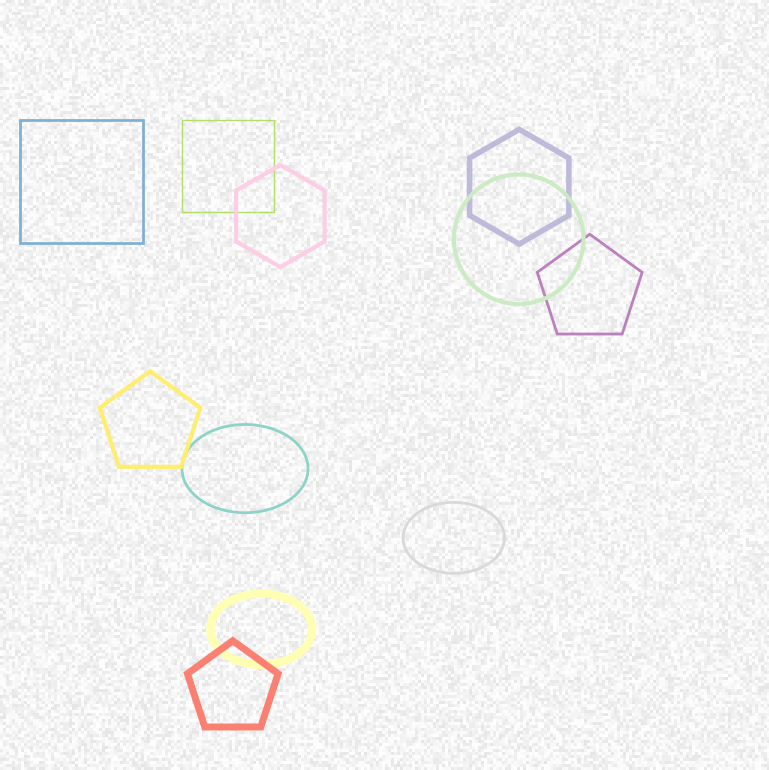[{"shape": "oval", "thickness": 1, "radius": 0.41, "center": [0.318, 0.391]}, {"shape": "oval", "thickness": 3, "radius": 0.33, "center": [0.339, 0.183]}, {"shape": "hexagon", "thickness": 2, "radius": 0.37, "center": [0.674, 0.758]}, {"shape": "pentagon", "thickness": 2.5, "radius": 0.31, "center": [0.302, 0.106]}, {"shape": "square", "thickness": 1, "radius": 0.4, "center": [0.106, 0.764]}, {"shape": "square", "thickness": 0.5, "radius": 0.3, "center": [0.297, 0.784]}, {"shape": "hexagon", "thickness": 1.5, "radius": 0.33, "center": [0.364, 0.719]}, {"shape": "oval", "thickness": 1, "radius": 0.33, "center": [0.589, 0.301]}, {"shape": "pentagon", "thickness": 1, "radius": 0.36, "center": [0.766, 0.624]}, {"shape": "circle", "thickness": 1.5, "radius": 0.42, "center": [0.674, 0.689]}, {"shape": "pentagon", "thickness": 1.5, "radius": 0.34, "center": [0.195, 0.449]}]